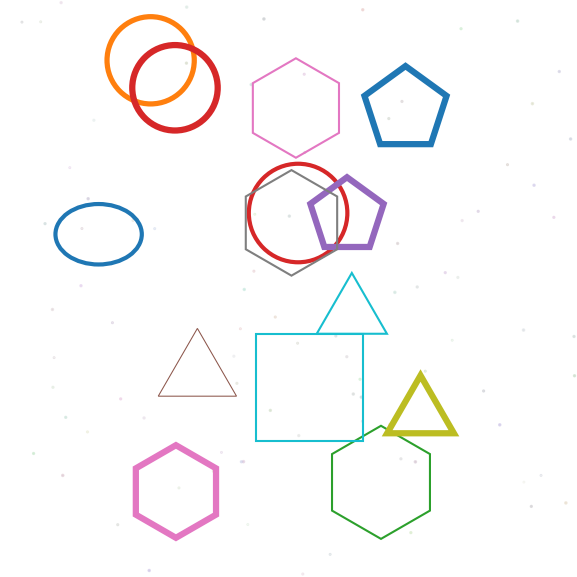[{"shape": "oval", "thickness": 2, "radius": 0.37, "center": [0.171, 0.593]}, {"shape": "pentagon", "thickness": 3, "radius": 0.37, "center": [0.702, 0.81]}, {"shape": "circle", "thickness": 2.5, "radius": 0.38, "center": [0.261, 0.895]}, {"shape": "hexagon", "thickness": 1, "radius": 0.49, "center": [0.66, 0.164]}, {"shape": "circle", "thickness": 3, "radius": 0.37, "center": [0.303, 0.847]}, {"shape": "circle", "thickness": 2, "radius": 0.43, "center": [0.516, 0.63]}, {"shape": "pentagon", "thickness": 3, "radius": 0.33, "center": [0.601, 0.625]}, {"shape": "triangle", "thickness": 0.5, "radius": 0.39, "center": [0.342, 0.352]}, {"shape": "hexagon", "thickness": 3, "radius": 0.4, "center": [0.305, 0.148]}, {"shape": "hexagon", "thickness": 1, "radius": 0.43, "center": [0.512, 0.812]}, {"shape": "hexagon", "thickness": 1, "radius": 0.46, "center": [0.505, 0.613]}, {"shape": "triangle", "thickness": 3, "radius": 0.33, "center": [0.728, 0.282]}, {"shape": "triangle", "thickness": 1, "radius": 0.35, "center": [0.609, 0.456]}, {"shape": "square", "thickness": 1, "radius": 0.46, "center": [0.537, 0.328]}]